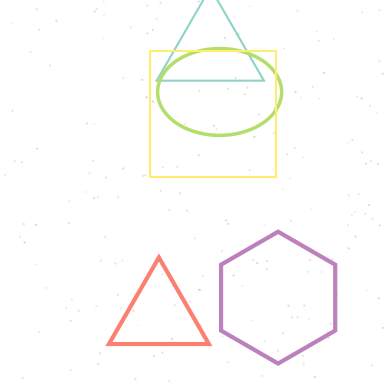[{"shape": "triangle", "thickness": 1.5, "radius": 0.8, "center": [0.546, 0.871]}, {"shape": "triangle", "thickness": 3, "radius": 0.75, "center": [0.413, 0.181]}, {"shape": "oval", "thickness": 2.5, "radius": 0.81, "center": [0.57, 0.761]}, {"shape": "hexagon", "thickness": 3, "radius": 0.86, "center": [0.722, 0.227]}, {"shape": "square", "thickness": 1.5, "radius": 0.82, "center": [0.553, 0.704]}]